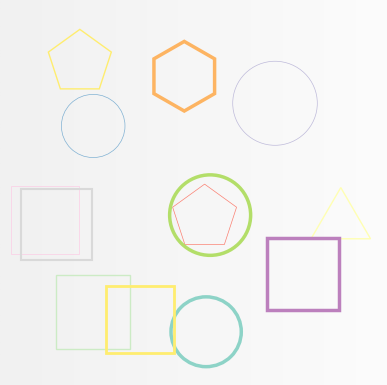[{"shape": "circle", "thickness": 2.5, "radius": 0.45, "center": [0.532, 0.138]}, {"shape": "triangle", "thickness": 1, "radius": 0.44, "center": [0.879, 0.424]}, {"shape": "circle", "thickness": 0.5, "radius": 0.55, "center": [0.71, 0.732]}, {"shape": "pentagon", "thickness": 0.5, "radius": 0.43, "center": [0.528, 0.435]}, {"shape": "circle", "thickness": 0.5, "radius": 0.41, "center": [0.24, 0.673]}, {"shape": "hexagon", "thickness": 2.5, "radius": 0.45, "center": [0.476, 0.802]}, {"shape": "circle", "thickness": 2.5, "radius": 0.52, "center": [0.542, 0.441]}, {"shape": "square", "thickness": 0.5, "radius": 0.44, "center": [0.115, 0.428]}, {"shape": "square", "thickness": 1.5, "radius": 0.46, "center": [0.146, 0.418]}, {"shape": "square", "thickness": 2.5, "radius": 0.47, "center": [0.782, 0.288]}, {"shape": "square", "thickness": 1, "radius": 0.48, "center": [0.24, 0.189]}, {"shape": "pentagon", "thickness": 1, "radius": 0.43, "center": [0.206, 0.838]}, {"shape": "square", "thickness": 2, "radius": 0.44, "center": [0.361, 0.17]}]